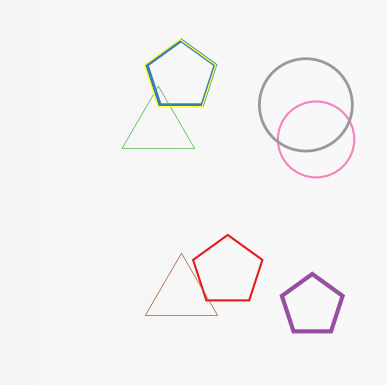[{"shape": "pentagon", "thickness": 1.5, "radius": 0.47, "center": [0.588, 0.296]}, {"shape": "pentagon", "thickness": 2.5, "radius": 0.46, "center": [0.467, 0.802]}, {"shape": "triangle", "thickness": 0.5, "radius": 0.54, "center": [0.409, 0.668]}, {"shape": "pentagon", "thickness": 3, "radius": 0.41, "center": [0.806, 0.206]}, {"shape": "pentagon", "thickness": 1, "radius": 0.48, "center": [0.465, 0.801]}, {"shape": "triangle", "thickness": 0.5, "radius": 0.54, "center": [0.468, 0.234]}, {"shape": "circle", "thickness": 1.5, "radius": 0.49, "center": [0.816, 0.638]}, {"shape": "circle", "thickness": 2, "radius": 0.6, "center": [0.789, 0.728]}]